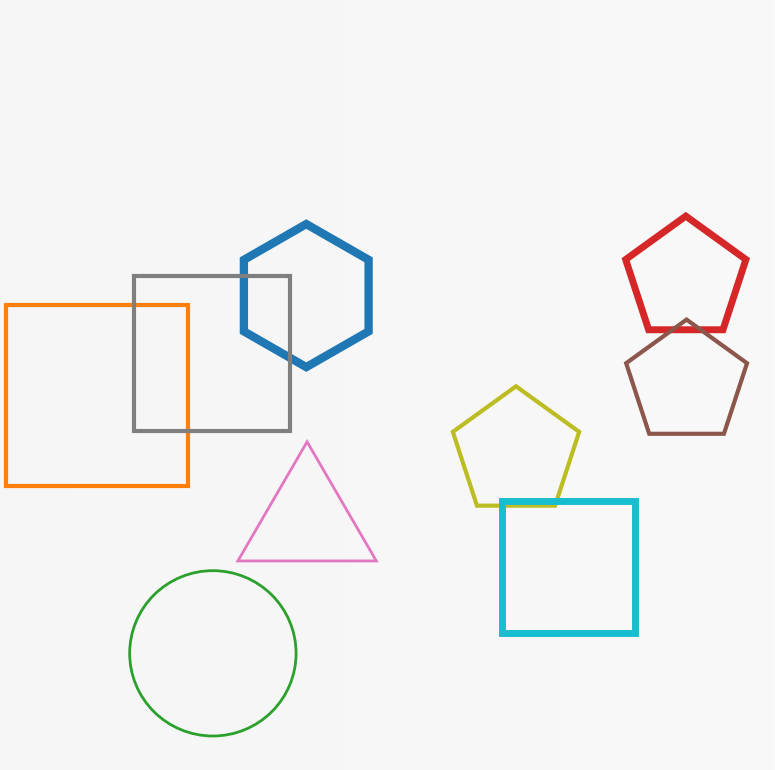[{"shape": "hexagon", "thickness": 3, "radius": 0.46, "center": [0.395, 0.616]}, {"shape": "square", "thickness": 1.5, "radius": 0.59, "center": [0.125, 0.486]}, {"shape": "circle", "thickness": 1, "radius": 0.54, "center": [0.275, 0.152]}, {"shape": "pentagon", "thickness": 2.5, "radius": 0.41, "center": [0.885, 0.638]}, {"shape": "pentagon", "thickness": 1.5, "radius": 0.41, "center": [0.886, 0.503]}, {"shape": "triangle", "thickness": 1, "radius": 0.52, "center": [0.396, 0.323]}, {"shape": "square", "thickness": 1.5, "radius": 0.5, "center": [0.273, 0.541]}, {"shape": "pentagon", "thickness": 1.5, "radius": 0.43, "center": [0.666, 0.413]}, {"shape": "square", "thickness": 2.5, "radius": 0.43, "center": [0.733, 0.263]}]